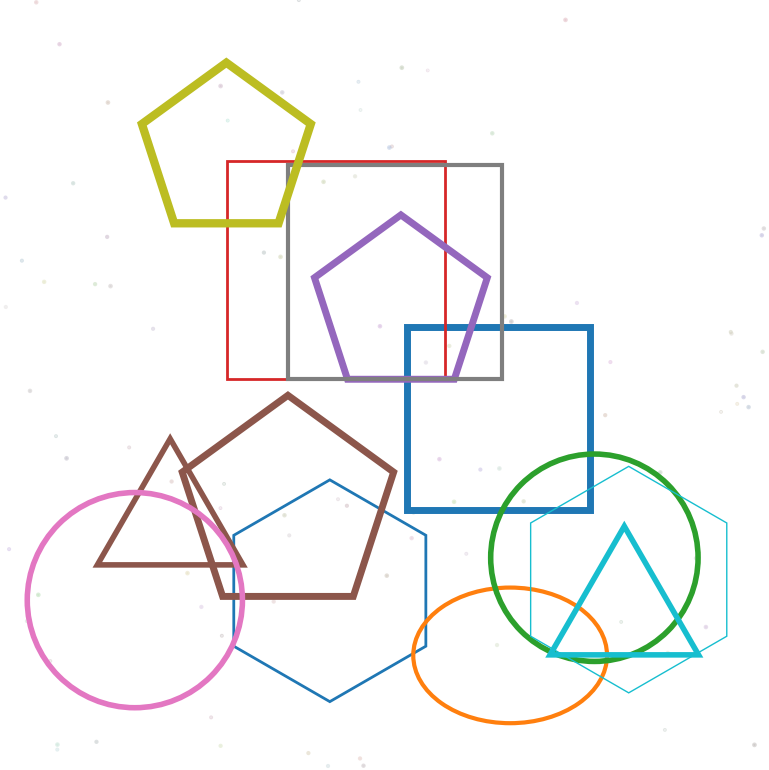[{"shape": "square", "thickness": 2.5, "radius": 0.6, "center": [0.648, 0.456]}, {"shape": "hexagon", "thickness": 1, "radius": 0.72, "center": [0.428, 0.233]}, {"shape": "oval", "thickness": 1.5, "radius": 0.63, "center": [0.663, 0.149]}, {"shape": "circle", "thickness": 2, "radius": 0.67, "center": [0.772, 0.276]}, {"shape": "square", "thickness": 1, "radius": 0.71, "center": [0.436, 0.649]}, {"shape": "pentagon", "thickness": 2.5, "radius": 0.59, "center": [0.521, 0.603]}, {"shape": "pentagon", "thickness": 2.5, "radius": 0.72, "center": [0.374, 0.342]}, {"shape": "triangle", "thickness": 2, "radius": 0.55, "center": [0.221, 0.321]}, {"shape": "circle", "thickness": 2, "radius": 0.7, "center": [0.175, 0.221]}, {"shape": "square", "thickness": 1.5, "radius": 0.7, "center": [0.513, 0.647]}, {"shape": "pentagon", "thickness": 3, "radius": 0.58, "center": [0.294, 0.803]}, {"shape": "hexagon", "thickness": 0.5, "radius": 0.74, "center": [0.817, 0.247]}, {"shape": "triangle", "thickness": 2, "radius": 0.56, "center": [0.811, 0.205]}]